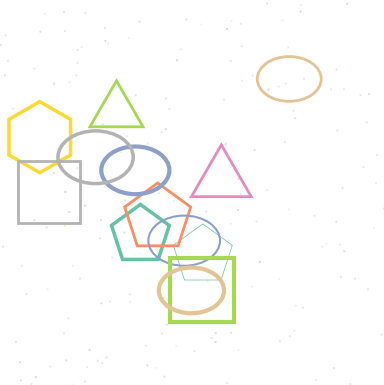[{"shape": "pentagon", "thickness": 2.5, "radius": 0.39, "center": [0.365, 0.39]}, {"shape": "pentagon", "thickness": 0.5, "radius": 0.4, "center": [0.527, 0.338]}, {"shape": "pentagon", "thickness": 2, "radius": 0.45, "center": [0.41, 0.434]}, {"shape": "oval", "thickness": 1.5, "radius": 0.47, "center": [0.478, 0.375]}, {"shape": "oval", "thickness": 3, "radius": 0.44, "center": [0.352, 0.558]}, {"shape": "triangle", "thickness": 2, "radius": 0.45, "center": [0.575, 0.534]}, {"shape": "square", "thickness": 3, "radius": 0.42, "center": [0.525, 0.246]}, {"shape": "triangle", "thickness": 2, "radius": 0.4, "center": [0.303, 0.71]}, {"shape": "hexagon", "thickness": 2.5, "radius": 0.46, "center": [0.103, 0.644]}, {"shape": "oval", "thickness": 2, "radius": 0.42, "center": [0.751, 0.795]}, {"shape": "oval", "thickness": 3, "radius": 0.42, "center": [0.497, 0.246]}, {"shape": "oval", "thickness": 2.5, "radius": 0.49, "center": [0.248, 0.592]}, {"shape": "square", "thickness": 2, "radius": 0.4, "center": [0.127, 0.501]}]